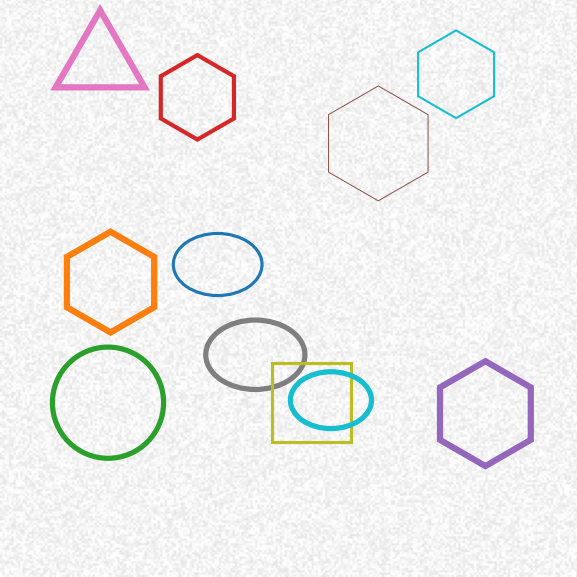[{"shape": "oval", "thickness": 1.5, "radius": 0.38, "center": [0.377, 0.541]}, {"shape": "hexagon", "thickness": 3, "radius": 0.44, "center": [0.191, 0.511]}, {"shape": "circle", "thickness": 2.5, "radius": 0.48, "center": [0.187, 0.302]}, {"shape": "hexagon", "thickness": 2, "radius": 0.37, "center": [0.342, 0.831]}, {"shape": "hexagon", "thickness": 3, "radius": 0.45, "center": [0.841, 0.283]}, {"shape": "hexagon", "thickness": 0.5, "radius": 0.5, "center": [0.655, 0.751]}, {"shape": "triangle", "thickness": 3, "radius": 0.44, "center": [0.173, 0.892]}, {"shape": "oval", "thickness": 2.5, "radius": 0.43, "center": [0.442, 0.385]}, {"shape": "square", "thickness": 1.5, "radius": 0.34, "center": [0.539, 0.302]}, {"shape": "oval", "thickness": 2.5, "radius": 0.35, "center": [0.573, 0.306]}, {"shape": "hexagon", "thickness": 1, "radius": 0.38, "center": [0.79, 0.871]}]